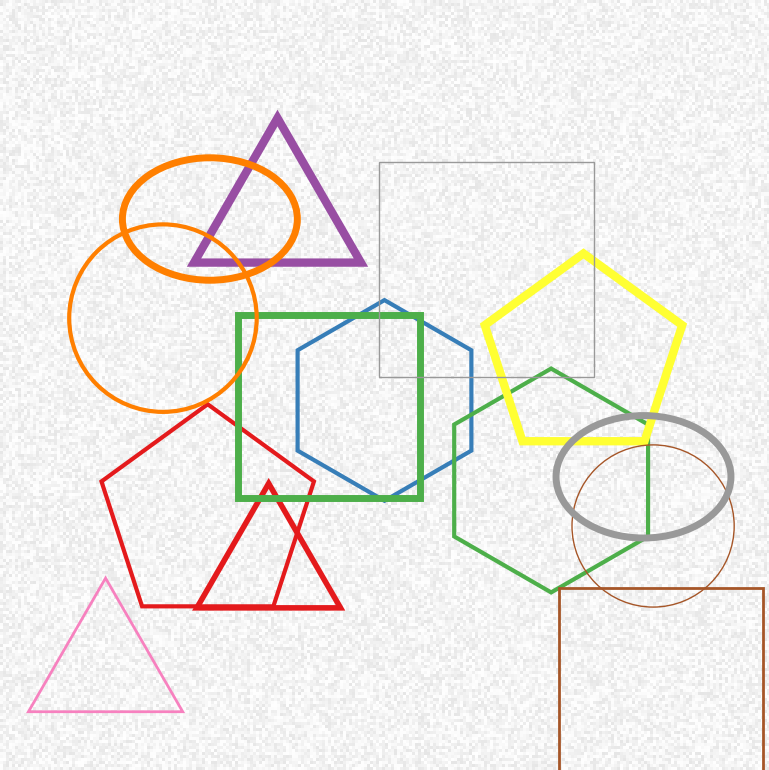[{"shape": "pentagon", "thickness": 1.5, "radius": 0.73, "center": [0.27, 0.33]}, {"shape": "triangle", "thickness": 2, "radius": 0.54, "center": [0.349, 0.264]}, {"shape": "hexagon", "thickness": 1.5, "radius": 0.65, "center": [0.499, 0.48]}, {"shape": "hexagon", "thickness": 1.5, "radius": 0.73, "center": [0.716, 0.376]}, {"shape": "square", "thickness": 2.5, "radius": 0.59, "center": [0.427, 0.472]}, {"shape": "triangle", "thickness": 3, "radius": 0.63, "center": [0.36, 0.722]}, {"shape": "circle", "thickness": 1.5, "radius": 0.61, "center": [0.212, 0.587]}, {"shape": "oval", "thickness": 2.5, "radius": 0.57, "center": [0.273, 0.716]}, {"shape": "pentagon", "thickness": 3, "radius": 0.67, "center": [0.758, 0.536]}, {"shape": "square", "thickness": 1, "radius": 0.66, "center": [0.858, 0.103]}, {"shape": "circle", "thickness": 0.5, "radius": 0.53, "center": [0.848, 0.317]}, {"shape": "triangle", "thickness": 1, "radius": 0.58, "center": [0.137, 0.134]}, {"shape": "oval", "thickness": 2.5, "radius": 0.57, "center": [0.836, 0.381]}, {"shape": "square", "thickness": 0.5, "radius": 0.7, "center": [0.632, 0.65]}]